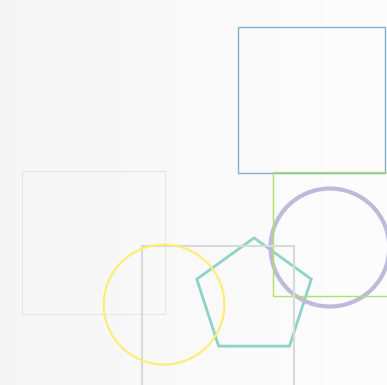[{"shape": "pentagon", "thickness": 2, "radius": 0.78, "center": [0.656, 0.227]}, {"shape": "circle", "thickness": 3, "radius": 0.77, "center": [0.851, 0.357]}, {"shape": "square", "thickness": 1, "radius": 0.95, "center": [0.805, 0.739]}, {"shape": "square", "thickness": 1, "radius": 0.8, "center": [0.866, 0.392]}, {"shape": "square", "thickness": 1.5, "radius": 0.98, "center": [0.563, 0.166]}, {"shape": "square", "thickness": 0.5, "radius": 0.92, "center": [0.242, 0.37]}, {"shape": "circle", "thickness": 1.5, "radius": 0.78, "center": [0.423, 0.209]}]